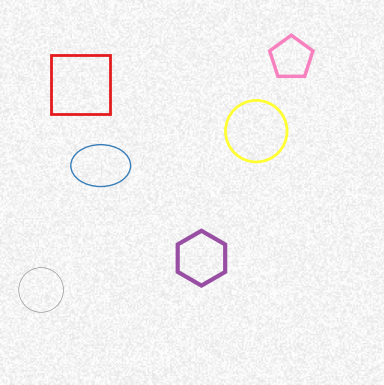[{"shape": "square", "thickness": 2, "radius": 0.39, "center": [0.209, 0.78]}, {"shape": "oval", "thickness": 1, "radius": 0.39, "center": [0.262, 0.57]}, {"shape": "hexagon", "thickness": 3, "radius": 0.36, "center": [0.523, 0.329]}, {"shape": "circle", "thickness": 2, "radius": 0.4, "center": [0.666, 0.659]}, {"shape": "pentagon", "thickness": 2.5, "radius": 0.3, "center": [0.757, 0.849]}, {"shape": "circle", "thickness": 0.5, "radius": 0.29, "center": [0.107, 0.247]}]